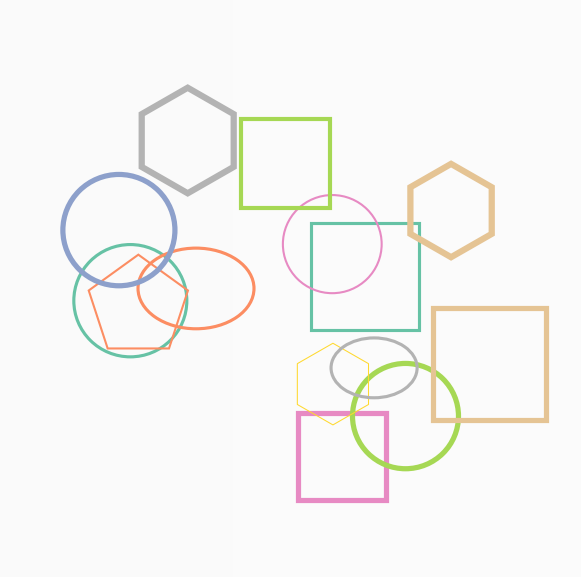[{"shape": "square", "thickness": 1.5, "radius": 0.46, "center": [0.628, 0.52]}, {"shape": "circle", "thickness": 1.5, "radius": 0.49, "center": [0.224, 0.478]}, {"shape": "oval", "thickness": 1.5, "radius": 0.5, "center": [0.337, 0.5]}, {"shape": "pentagon", "thickness": 1, "radius": 0.45, "center": [0.238, 0.468]}, {"shape": "circle", "thickness": 2.5, "radius": 0.48, "center": [0.205, 0.601]}, {"shape": "square", "thickness": 2.5, "radius": 0.38, "center": [0.588, 0.209]}, {"shape": "circle", "thickness": 1, "radius": 0.42, "center": [0.572, 0.576]}, {"shape": "square", "thickness": 2, "radius": 0.38, "center": [0.491, 0.717]}, {"shape": "circle", "thickness": 2.5, "radius": 0.46, "center": [0.698, 0.279]}, {"shape": "hexagon", "thickness": 0.5, "radius": 0.35, "center": [0.573, 0.334]}, {"shape": "hexagon", "thickness": 3, "radius": 0.4, "center": [0.776, 0.635]}, {"shape": "square", "thickness": 2.5, "radius": 0.48, "center": [0.842, 0.369]}, {"shape": "hexagon", "thickness": 3, "radius": 0.46, "center": [0.323, 0.756]}, {"shape": "oval", "thickness": 1.5, "radius": 0.37, "center": [0.644, 0.362]}]